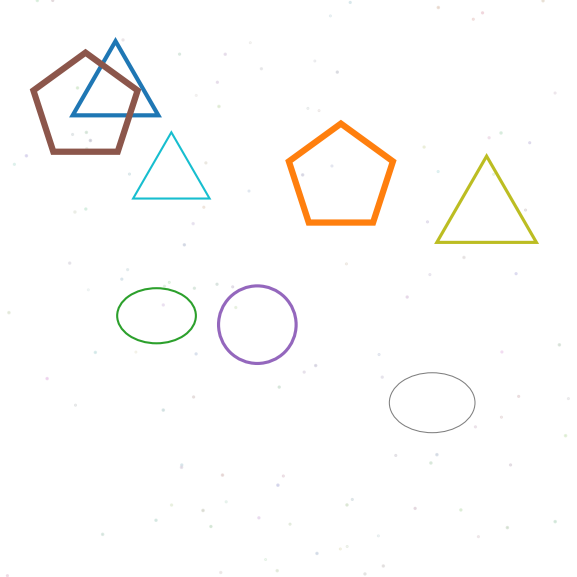[{"shape": "triangle", "thickness": 2, "radius": 0.43, "center": [0.2, 0.842]}, {"shape": "pentagon", "thickness": 3, "radius": 0.47, "center": [0.59, 0.69]}, {"shape": "oval", "thickness": 1, "radius": 0.34, "center": [0.271, 0.452]}, {"shape": "circle", "thickness": 1.5, "radius": 0.34, "center": [0.446, 0.437]}, {"shape": "pentagon", "thickness": 3, "radius": 0.47, "center": [0.148, 0.813]}, {"shape": "oval", "thickness": 0.5, "radius": 0.37, "center": [0.748, 0.302]}, {"shape": "triangle", "thickness": 1.5, "radius": 0.5, "center": [0.843, 0.629]}, {"shape": "triangle", "thickness": 1, "radius": 0.38, "center": [0.297, 0.694]}]